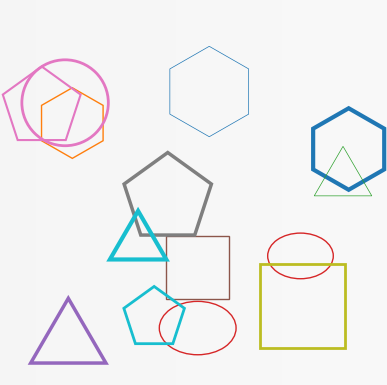[{"shape": "hexagon", "thickness": 3, "radius": 0.53, "center": [0.9, 0.613]}, {"shape": "hexagon", "thickness": 0.5, "radius": 0.59, "center": [0.54, 0.762]}, {"shape": "hexagon", "thickness": 1, "radius": 0.46, "center": [0.187, 0.68]}, {"shape": "triangle", "thickness": 0.5, "radius": 0.43, "center": [0.885, 0.534]}, {"shape": "oval", "thickness": 1, "radius": 0.42, "center": [0.775, 0.335]}, {"shape": "oval", "thickness": 1, "radius": 0.5, "center": [0.51, 0.148]}, {"shape": "triangle", "thickness": 2.5, "radius": 0.56, "center": [0.176, 0.113]}, {"shape": "square", "thickness": 1, "radius": 0.41, "center": [0.509, 0.305]}, {"shape": "circle", "thickness": 2, "radius": 0.56, "center": [0.168, 0.733]}, {"shape": "pentagon", "thickness": 1.5, "radius": 0.53, "center": [0.108, 0.722]}, {"shape": "pentagon", "thickness": 2.5, "radius": 0.59, "center": [0.433, 0.485]}, {"shape": "square", "thickness": 2, "radius": 0.55, "center": [0.78, 0.206]}, {"shape": "pentagon", "thickness": 2, "radius": 0.41, "center": [0.398, 0.174]}, {"shape": "triangle", "thickness": 3, "radius": 0.42, "center": [0.356, 0.368]}]